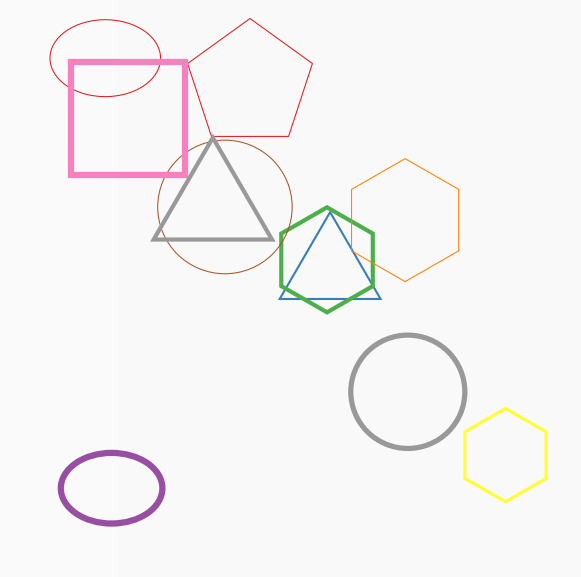[{"shape": "pentagon", "thickness": 0.5, "radius": 0.56, "center": [0.43, 0.854]}, {"shape": "oval", "thickness": 0.5, "radius": 0.48, "center": [0.181, 0.898]}, {"shape": "triangle", "thickness": 1, "radius": 0.5, "center": [0.568, 0.532]}, {"shape": "hexagon", "thickness": 2, "radius": 0.45, "center": [0.563, 0.549]}, {"shape": "oval", "thickness": 3, "radius": 0.44, "center": [0.192, 0.154]}, {"shape": "hexagon", "thickness": 0.5, "radius": 0.53, "center": [0.697, 0.618]}, {"shape": "hexagon", "thickness": 1.5, "radius": 0.4, "center": [0.87, 0.211]}, {"shape": "circle", "thickness": 0.5, "radius": 0.58, "center": [0.387, 0.641]}, {"shape": "square", "thickness": 3, "radius": 0.49, "center": [0.221, 0.794]}, {"shape": "triangle", "thickness": 2, "radius": 0.59, "center": [0.366, 0.643]}, {"shape": "circle", "thickness": 2.5, "radius": 0.49, "center": [0.702, 0.321]}]